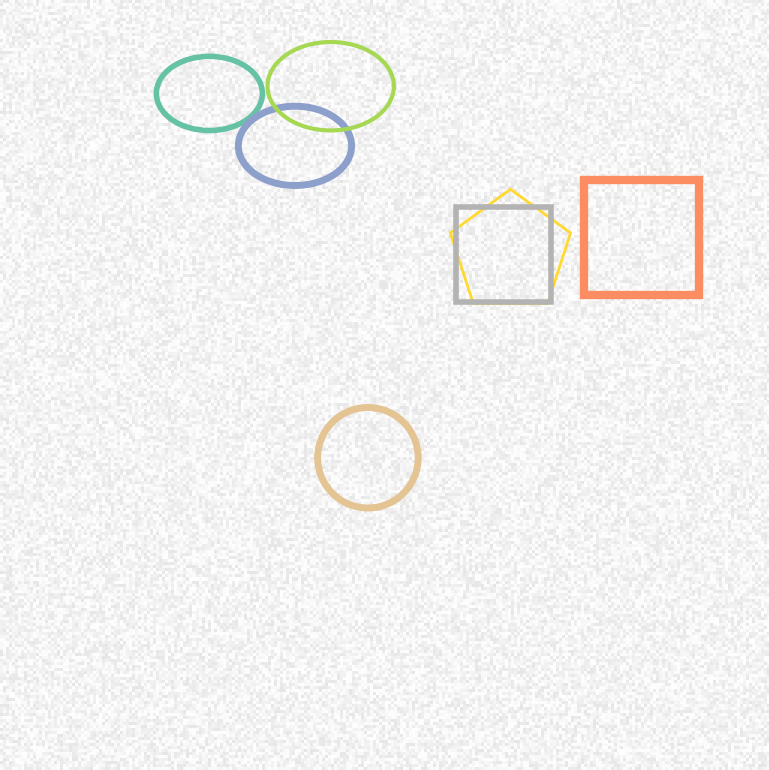[{"shape": "oval", "thickness": 2, "radius": 0.34, "center": [0.272, 0.879]}, {"shape": "square", "thickness": 3, "radius": 0.37, "center": [0.834, 0.691]}, {"shape": "oval", "thickness": 2.5, "radius": 0.37, "center": [0.383, 0.811]}, {"shape": "oval", "thickness": 1.5, "radius": 0.41, "center": [0.429, 0.888]}, {"shape": "pentagon", "thickness": 1, "radius": 0.41, "center": [0.663, 0.672]}, {"shape": "circle", "thickness": 2.5, "radius": 0.33, "center": [0.478, 0.406]}, {"shape": "square", "thickness": 2, "radius": 0.31, "center": [0.654, 0.669]}]